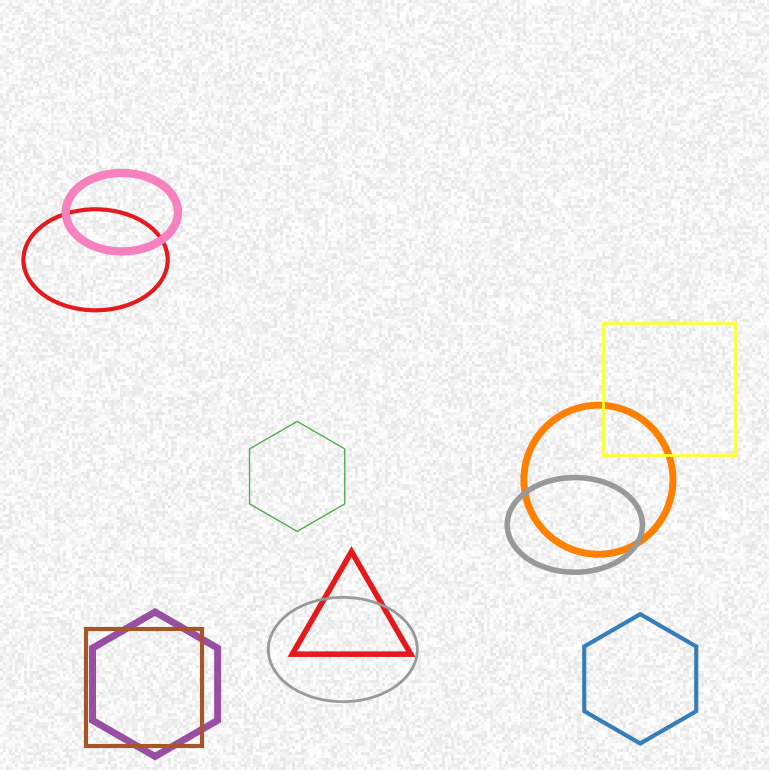[{"shape": "triangle", "thickness": 2, "radius": 0.44, "center": [0.457, 0.195]}, {"shape": "oval", "thickness": 1.5, "radius": 0.47, "center": [0.124, 0.663]}, {"shape": "hexagon", "thickness": 1.5, "radius": 0.42, "center": [0.831, 0.118]}, {"shape": "hexagon", "thickness": 0.5, "radius": 0.36, "center": [0.386, 0.381]}, {"shape": "hexagon", "thickness": 2.5, "radius": 0.47, "center": [0.201, 0.111]}, {"shape": "circle", "thickness": 2.5, "radius": 0.48, "center": [0.777, 0.377]}, {"shape": "square", "thickness": 1, "radius": 0.43, "center": [0.868, 0.495]}, {"shape": "square", "thickness": 1.5, "radius": 0.38, "center": [0.187, 0.107]}, {"shape": "oval", "thickness": 3, "radius": 0.36, "center": [0.158, 0.724]}, {"shape": "oval", "thickness": 1, "radius": 0.48, "center": [0.445, 0.156]}, {"shape": "oval", "thickness": 2, "radius": 0.44, "center": [0.747, 0.318]}]